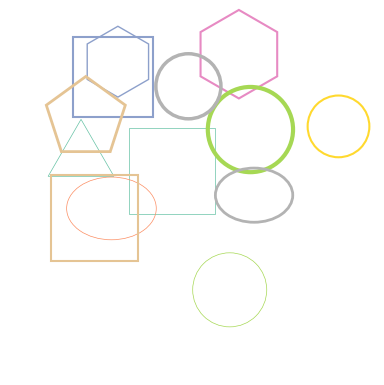[{"shape": "triangle", "thickness": 0.5, "radius": 0.49, "center": [0.21, 0.591]}, {"shape": "square", "thickness": 0.5, "radius": 0.56, "center": [0.446, 0.555]}, {"shape": "oval", "thickness": 0.5, "radius": 0.58, "center": [0.289, 0.459]}, {"shape": "hexagon", "thickness": 1, "radius": 0.46, "center": [0.306, 0.84]}, {"shape": "square", "thickness": 1.5, "radius": 0.52, "center": [0.293, 0.799]}, {"shape": "hexagon", "thickness": 1.5, "radius": 0.57, "center": [0.62, 0.859]}, {"shape": "circle", "thickness": 0.5, "radius": 0.48, "center": [0.597, 0.247]}, {"shape": "circle", "thickness": 3, "radius": 0.55, "center": [0.65, 0.663]}, {"shape": "circle", "thickness": 1.5, "radius": 0.4, "center": [0.879, 0.672]}, {"shape": "pentagon", "thickness": 2, "radius": 0.54, "center": [0.223, 0.693]}, {"shape": "square", "thickness": 1.5, "radius": 0.56, "center": [0.245, 0.434]}, {"shape": "oval", "thickness": 2, "radius": 0.5, "center": [0.66, 0.493]}, {"shape": "circle", "thickness": 2.5, "radius": 0.42, "center": [0.489, 0.776]}]